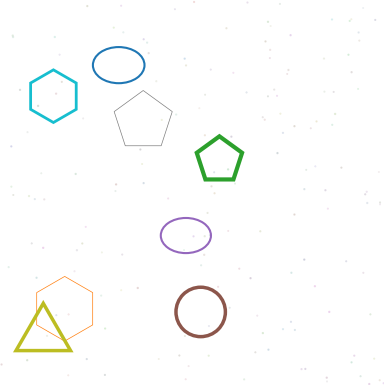[{"shape": "oval", "thickness": 1.5, "radius": 0.34, "center": [0.308, 0.831]}, {"shape": "hexagon", "thickness": 0.5, "radius": 0.42, "center": [0.168, 0.198]}, {"shape": "pentagon", "thickness": 3, "radius": 0.31, "center": [0.57, 0.584]}, {"shape": "oval", "thickness": 1.5, "radius": 0.33, "center": [0.483, 0.388]}, {"shape": "circle", "thickness": 2.5, "radius": 0.32, "center": [0.521, 0.19]}, {"shape": "pentagon", "thickness": 0.5, "radius": 0.4, "center": [0.372, 0.686]}, {"shape": "triangle", "thickness": 2.5, "radius": 0.41, "center": [0.112, 0.13]}, {"shape": "hexagon", "thickness": 2, "radius": 0.34, "center": [0.139, 0.75]}]